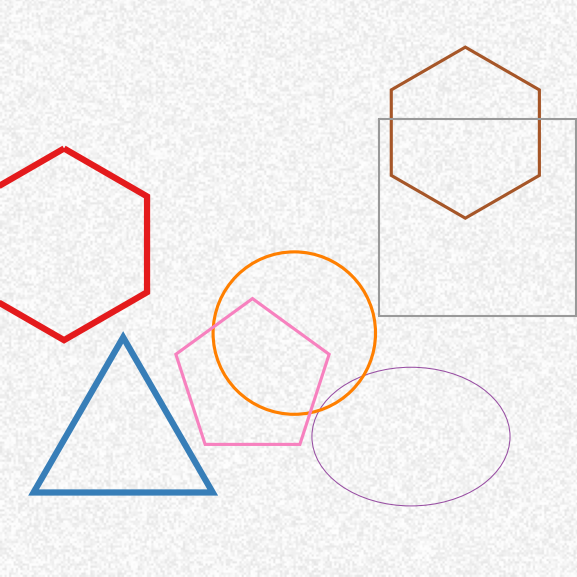[{"shape": "hexagon", "thickness": 3, "radius": 0.83, "center": [0.111, 0.576]}, {"shape": "triangle", "thickness": 3, "radius": 0.9, "center": [0.213, 0.236]}, {"shape": "oval", "thickness": 0.5, "radius": 0.86, "center": [0.712, 0.243]}, {"shape": "circle", "thickness": 1.5, "radius": 0.7, "center": [0.51, 0.422]}, {"shape": "hexagon", "thickness": 1.5, "radius": 0.74, "center": [0.806, 0.769]}, {"shape": "pentagon", "thickness": 1.5, "radius": 0.7, "center": [0.437, 0.343]}, {"shape": "square", "thickness": 1, "radius": 0.85, "center": [0.827, 0.622]}]